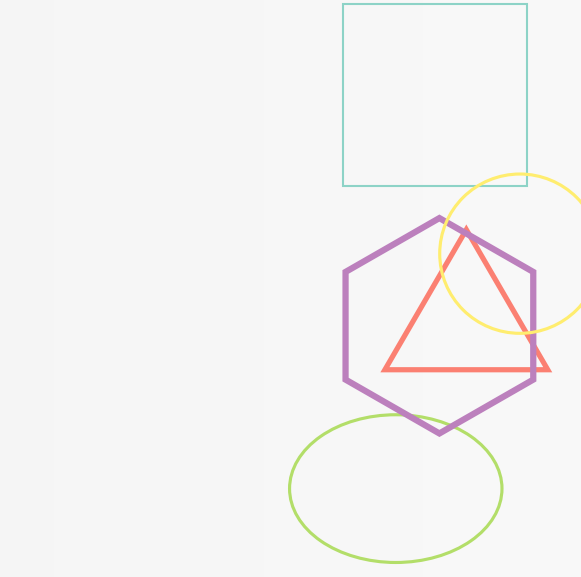[{"shape": "square", "thickness": 1, "radius": 0.79, "center": [0.748, 0.834]}, {"shape": "triangle", "thickness": 2.5, "radius": 0.81, "center": [0.802, 0.44]}, {"shape": "oval", "thickness": 1.5, "radius": 0.91, "center": [0.681, 0.153]}, {"shape": "hexagon", "thickness": 3, "radius": 0.93, "center": [0.756, 0.435]}, {"shape": "circle", "thickness": 1.5, "radius": 0.69, "center": [0.894, 0.56]}]